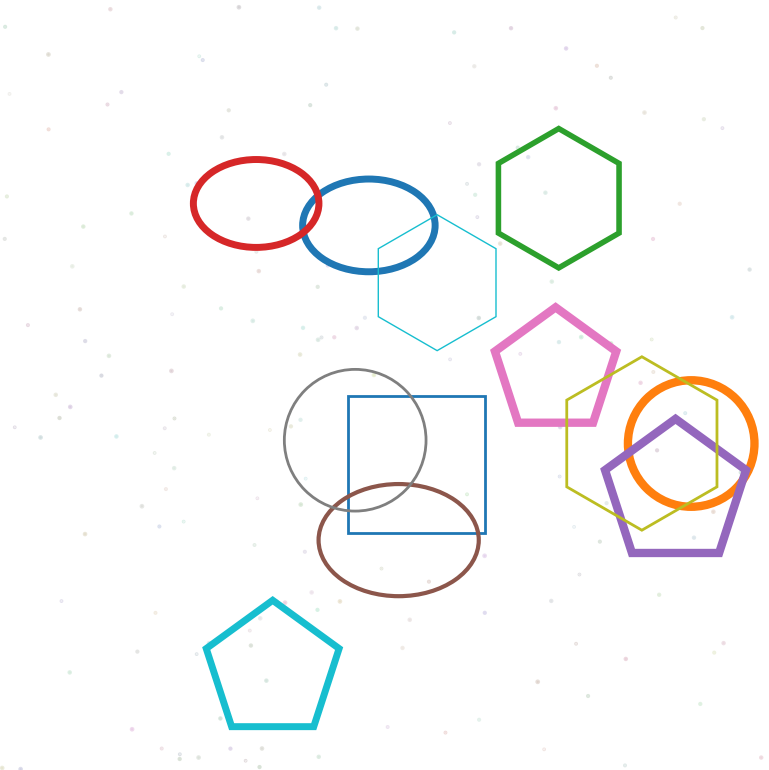[{"shape": "square", "thickness": 1, "radius": 0.44, "center": [0.541, 0.396]}, {"shape": "oval", "thickness": 2.5, "radius": 0.43, "center": [0.479, 0.707]}, {"shape": "circle", "thickness": 3, "radius": 0.41, "center": [0.898, 0.424]}, {"shape": "hexagon", "thickness": 2, "radius": 0.45, "center": [0.726, 0.743]}, {"shape": "oval", "thickness": 2.5, "radius": 0.41, "center": [0.333, 0.736]}, {"shape": "pentagon", "thickness": 3, "radius": 0.48, "center": [0.877, 0.36]}, {"shape": "oval", "thickness": 1.5, "radius": 0.52, "center": [0.518, 0.299]}, {"shape": "pentagon", "thickness": 3, "radius": 0.41, "center": [0.722, 0.518]}, {"shape": "circle", "thickness": 1, "radius": 0.46, "center": [0.461, 0.428]}, {"shape": "hexagon", "thickness": 1, "radius": 0.56, "center": [0.834, 0.424]}, {"shape": "hexagon", "thickness": 0.5, "radius": 0.44, "center": [0.568, 0.633]}, {"shape": "pentagon", "thickness": 2.5, "radius": 0.45, "center": [0.354, 0.13]}]